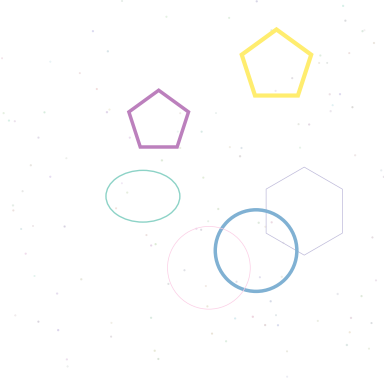[{"shape": "oval", "thickness": 1, "radius": 0.48, "center": [0.371, 0.49]}, {"shape": "hexagon", "thickness": 0.5, "radius": 0.57, "center": [0.79, 0.452]}, {"shape": "circle", "thickness": 2.5, "radius": 0.53, "center": [0.665, 0.349]}, {"shape": "circle", "thickness": 0.5, "radius": 0.54, "center": [0.543, 0.304]}, {"shape": "pentagon", "thickness": 2.5, "radius": 0.41, "center": [0.412, 0.684]}, {"shape": "pentagon", "thickness": 3, "radius": 0.47, "center": [0.718, 0.829]}]